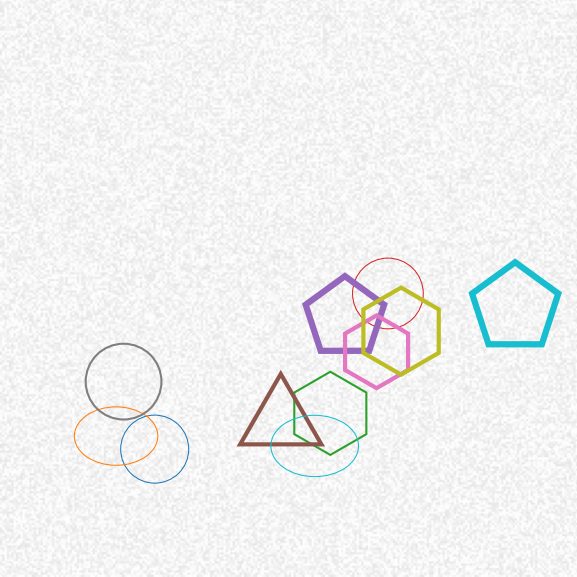[{"shape": "circle", "thickness": 0.5, "radius": 0.29, "center": [0.268, 0.221]}, {"shape": "oval", "thickness": 0.5, "radius": 0.36, "center": [0.201, 0.244]}, {"shape": "hexagon", "thickness": 1, "radius": 0.36, "center": [0.572, 0.283]}, {"shape": "circle", "thickness": 0.5, "radius": 0.31, "center": [0.672, 0.491]}, {"shape": "pentagon", "thickness": 3, "radius": 0.36, "center": [0.597, 0.449]}, {"shape": "triangle", "thickness": 2, "radius": 0.41, "center": [0.486, 0.27]}, {"shape": "hexagon", "thickness": 2, "radius": 0.32, "center": [0.652, 0.39]}, {"shape": "circle", "thickness": 1, "radius": 0.33, "center": [0.214, 0.338]}, {"shape": "hexagon", "thickness": 2, "radius": 0.38, "center": [0.694, 0.426]}, {"shape": "pentagon", "thickness": 3, "radius": 0.39, "center": [0.892, 0.466]}, {"shape": "oval", "thickness": 0.5, "radius": 0.38, "center": [0.545, 0.227]}]